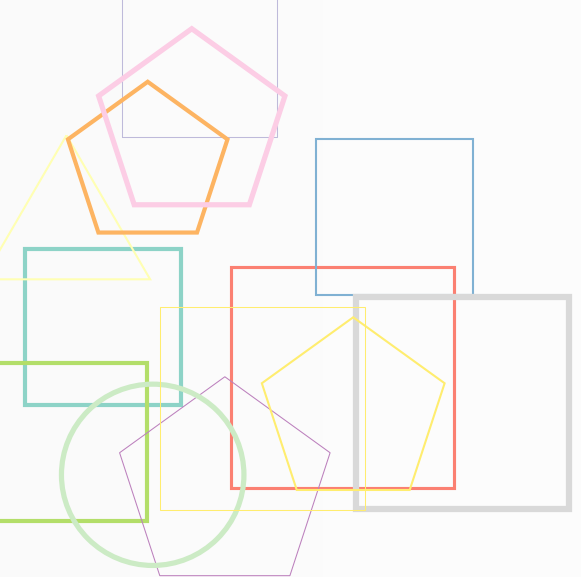[{"shape": "square", "thickness": 2, "radius": 0.67, "center": [0.177, 0.432]}, {"shape": "triangle", "thickness": 1, "radius": 0.83, "center": [0.114, 0.599]}, {"shape": "square", "thickness": 0.5, "radius": 0.67, "center": [0.343, 0.895]}, {"shape": "square", "thickness": 1.5, "radius": 0.96, "center": [0.59, 0.346]}, {"shape": "square", "thickness": 1, "radius": 0.67, "center": [0.679, 0.623]}, {"shape": "pentagon", "thickness": 2, "radius": 0.72, "center": [0.254, 0.713]}, {"shape": "square", "thickness": 2, "radius": 0.68, "center": [0.116, 0.233]}, {"shape": "pentagon", "thickness": 2.5, "radius": 0.84, "center": [0.33, 0.781]}, {"shape": "square", "thickness": 3, "radius": 0.92, "center": [0.796, 0.302]}, {"shape": "pentagon", "thickness": 0.5, "radius": 0.95, "center": [0.387, 0.156]}, {"shape": "circle", "thickness": 2.5, "radius": 0.78, "center": [0.263, 0.177]}, {"shape": "pentagon", "thickness": 1, "radius": 0.83, "center": [0.608, 0.284]}, {"shape": "square", "thickness": 0.5, "radius": 0.88, "center": [0.451, 0.292]}]